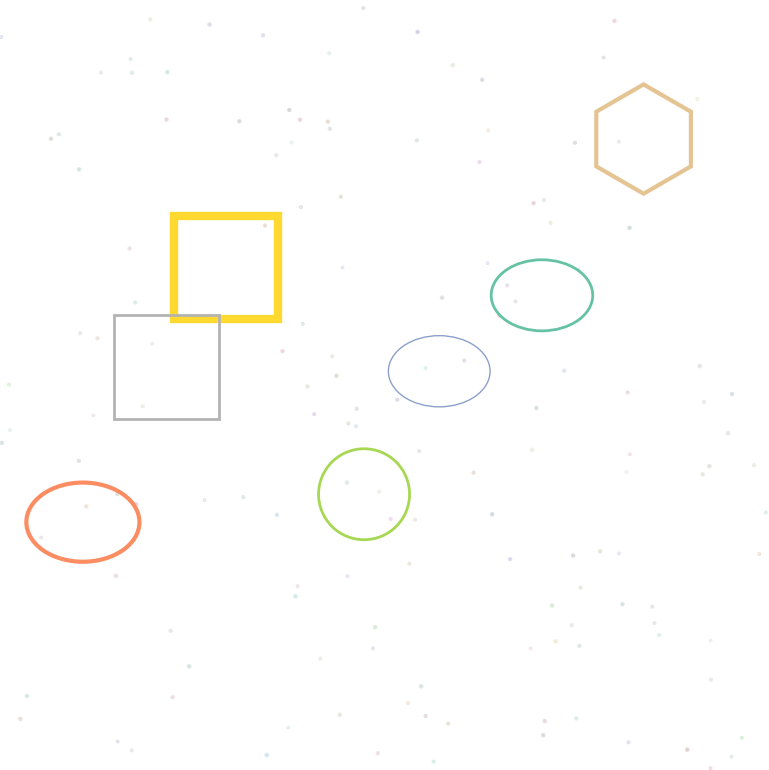[{"shape": "oval", "thickness": 1, "radius": 0.33, "center": [0.704, 0.616]}, {"shape": "oval", "thickness": 1.5, "radius": 0.37, "center": [0.108, 0.322]}, {"shape": "oval", "thickness": 0.5, "radius": 0.33, "center": [0.57, 0.518]}, {"shape": "circle", "thickness": 1, "radius": 0.3, "center": [0.473, 0.358]}, {"shape": "square", "thickness": 3, "radius": 0.33, "center": [0.294, 0.653]}, {"shape": "hexagon", "thickness": 1.5, "radius": 0.35, "center": [0.836, 0.819]}, {"shape": "square", "thickness": 1, "radius": 0.34, "center": [0.216, 0.523]}]